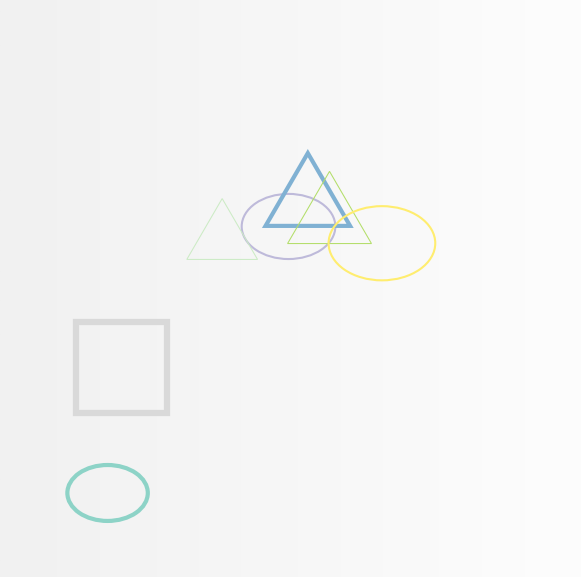[{"shape": "oval", "thickness": 2, "radius": 0.35, "center": [0.185, 0.146]}, {"shape": "oval", "thickness": 1, "radius": 0.4, "center": [0.496, 0.607]}, {"shape": "triangle", "thickness": 2, "radius": 0.42, "center": [0.53, 0.65]}, {"shape": "triangle", "thickness": 0.5, "radius": 0.42, "center": [0.567, 0.619]}, {"shape": "square", "thickness": 3, "radius": 0.39, "center": [0.209, 0.362]}, {"shape": "triangle", "thickness": 0.5, "radius": 0.35, "center": [0.382, 0.585]}, {"shape": "oval", "thickness": 1, "radius": 0.46, "center": [0.657, 0.578]}]